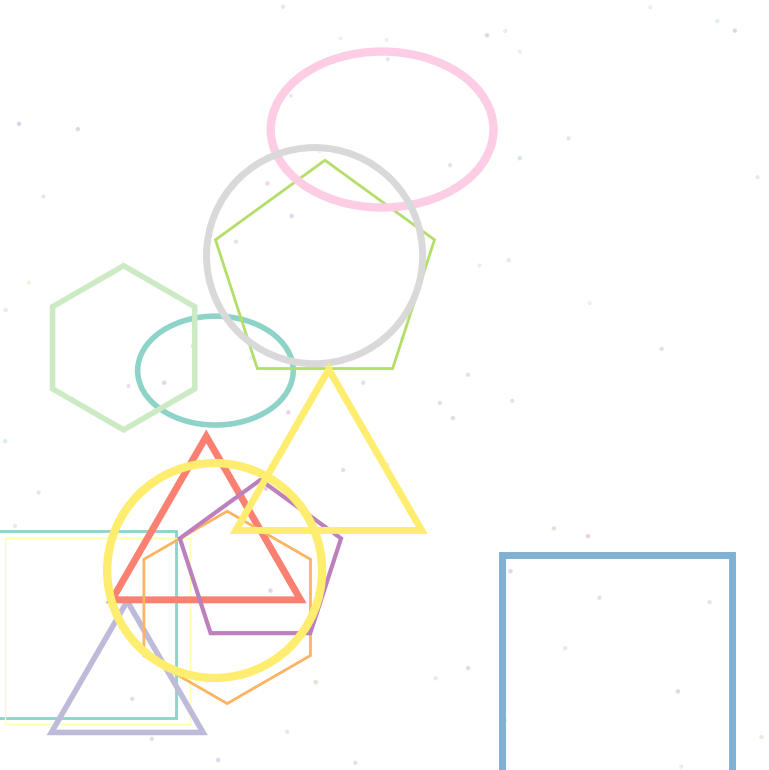[{"shape": "square", "thickness": 1, "radius": 0.61, "center": [0.108, 0.189]}, {"shape": "oval", "thickness": 2, "radius": 0.51, "center": [0.28, 0.519]}, {"shape": "square", "thickness": 0.5, "radius": 0.6, "center": [0.127, 0.18]}, {"shape": "triangle", "thickness": 2, "radius": 0.57, "center": [0.165, 0.106]}, {"shape": "triangle", "thickness": 2.5, "radius": 0.71, "center": [0.268, 0.292]}, {"shape": "square", "thickness": 2.5, "radius": 0.75, "center": [0.801, 0.13]}, {"shape": "hexagon", "thickness": 1, "radius": 0.62, "center": [0.295, 0.211]}, {"shape": "pentagon", "thickness": 1, "radius": 0.75, "center": [0.422, 0.642]}, {"shape": "oval", "thickness": 3, "radius": 0.72, "center": [0.496, 0.832]}, {"shape": "circle", "thickness": 2.5, "radius": 0.7, "center": [0.409, 0.668]}, {"shape": "pentagon", "thickness": 1.5, "radius": 0.55, "center": [0.338, 0.267]}, {"shape": "hexagon", "thickness": 2, "radius": 0.53, "center": [0.161, 0.548]}, {"shape": "circle", "thickness": 3, "radius": 0.7, "center": [0.279, 0.259]}, {"shape": "triangle", "thickness": 2.5, "radius": 0.7, "center": [0.427, 0.381]}]